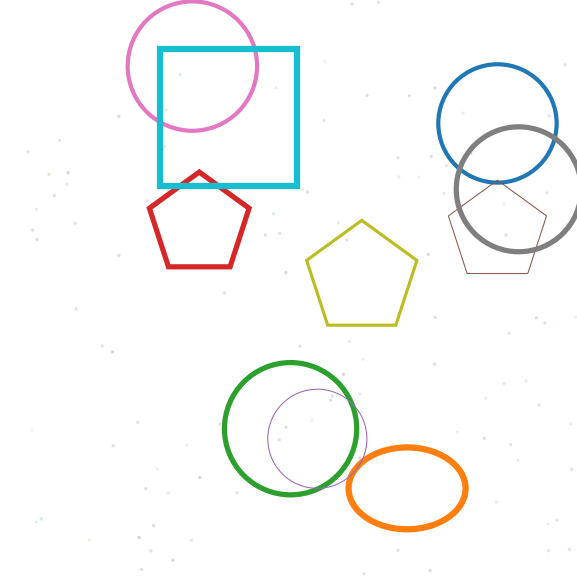[{"shape": "circle", "thickness": 2, "radius": 0.51, "center": [0.861, 0.785]}, {"shape": "oval", "thickness": 3, "radius": 0.51, "center": [0.705, 0.154]}, {"shape": "circle", "thickness": 2.5, "radius": 0.57, "center": [0.503, 0.257]}, {"shape": "pentagon", "thickness": 2.5, "radius": 0.45, "center": [0.345, 0.611]}, {"shape": "circle", "thickness": 0.5, "radius": 0.43, "center": [0.549, 0.239]}, {"shape": "pentagon", "thickness": 0.5, "radius": 0.45, "center": [0.861, 0.598]}, {"shape": "circle", "thickness": 2, "radius": 0.56, "center": [0.333, 0.885]}, {"shape": "circle", "thickness": 2.5, "radius": 0.54, "center": [0.898, 0.671]}, {"shape": "pentagon", "thickness": 1.5, "radius": 0.5, "center": [0.626, 0.517]}, {"shape": "square", "thickness": 3, "radius": 0.59, "center": [0.396, 0.795]}]